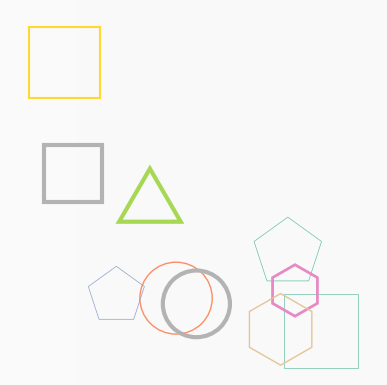[{"shape": "pentagon", "thickness": 0.5, "radius": 0.46, "center": [0.743, 0.344]}, {"shape": "square", "thickness": 0.5, "radius": 0.48, "center": [0.828, 0.14]}, {"shape": "circle", "thickness": 1, "radius": 0.47, "center": [0.454, 0.226]}, {"shape": "pentagon", "thickness": 0.5, "radius": 0.38, "center": [0.3, 0.232]}, {"shape": "hexagon", "thickness": 2, "radius": 0.33, "center": [0.761, 0.246]}, {"shape": "triangle", "thickness": 3, "radius": 0.46, "center": [0.387, 0.47]}, {"shape": "square", "thickness": 1.5, "radius": 0.46, "center": [0.167, 0.837]}, {"shape": "hexagon", "thickness": 1, "radius": 0.46, "center": [0.724, 0.144]}, {"shape": "circle", "thickness": 3, "radius": 0.43, "center": [0.507, 0.211]}, {"shape": "square", "thickness": 3, "radius": 0.37, "center": [0.189, 0.55]}]